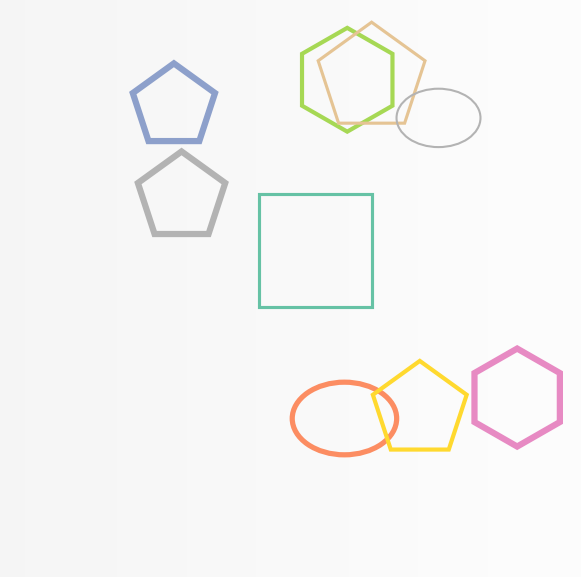[{"shape": "square", "thickness": 1.5, "radius": 0.49, "center": [0.543, 0.566]}, {"shape": "oval", "thickness": 2.5, "radius": 0.45, "center": [0.593, 0.274]}, {"shape": "pentagon", "thickness": 3, "radius": 0.37, "center": [0.299, 0.815]}, {"shape": "hexagon", "thickness": 3, "radius": 0.42, "center": [0.89, 0.311]}, {"shape": "hexagon", "thickness": 2, "radius": 0.45, "center": [0.597, 0.861]}, {"shape": "pentagon", "thickness": 2, "radius": 0.42, "center": [0.722, 0.289]}, {"shape": "pentagon", "thickness": 1.5, "radius": 0.48, "center": [0.639, 0.864]}, {"shape": "oval", "thickness": 1, "radius": 0.36, "center": [0.754, 0.795]}, {"shape": "pentagon", "thickness": 3, "radius": 0.4, "center": [0.312, 0.658]}]